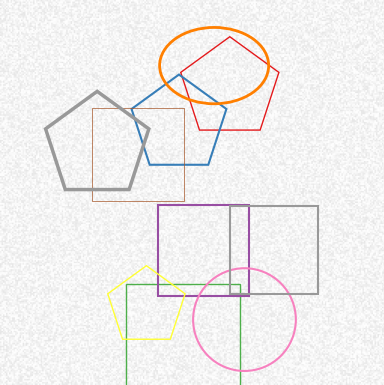[{"shape": "pentagon", "thickness": 1, "radius": 0.67, "center": [0.597, 0.771]}, {"shape": "pentagon", "thickness": 1.5, "radius": 0.65, "center": [0.465, 0.677]}, {"shape": "square", "thickness": 1, "radius": 0.74, "center": [0.475, 0.115]}, {"shape": "square", "thickness": 1.5, "radius": 0.59, "center": [0.528, 0.349]}, {"shape": "oval", "thickness": 2, "radius": 0.71, "center": [0.556, 0.83]}, {"shape": "pentagon", "thickness": 1, "radius": 0.53, "center": [0.38, 0.204]}, {"shape": "square", "thickness": 0.5, "radius": 0.6, "center": [0.358, 0.599]}, {"shape": "circle", "thickness": 1.5, "radius": 0.67, "center": [0.635, 0.17]}, {"shape": "pentagon", "thickness": 2.5, "radius": 0.71, "center": [0.252, 0.622]}, {"shape": "square", "thickness": 1.5, "radius": 0.57, "center": [0.711, 0.351]}]